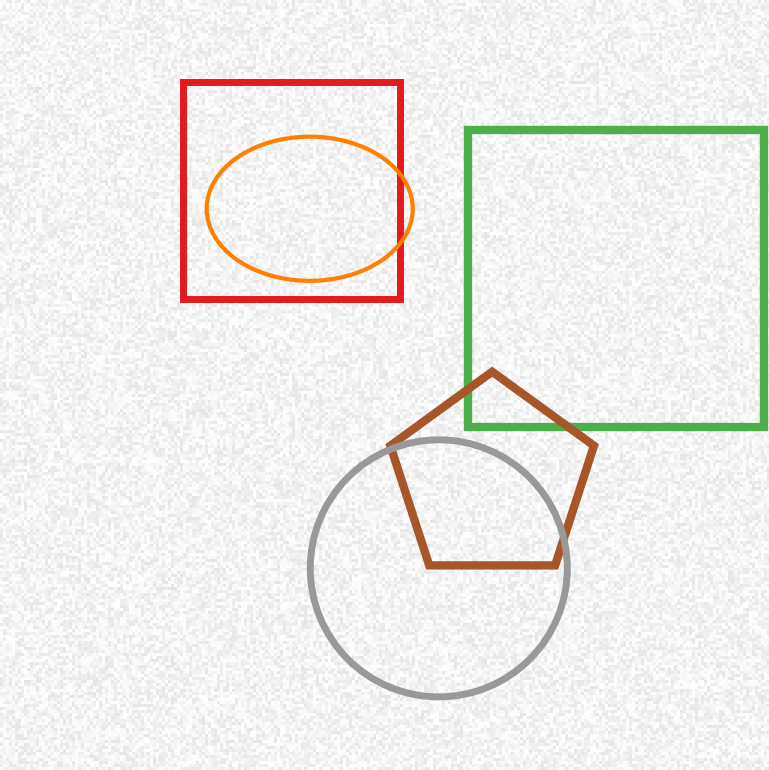[{"shape": "square", "thickness": 2.5, "radius": 0.71, "center": [0.378, 0.752]}, {"shape": "square", "thickness": 3, "radius": 0.96, "center": [0.8, 0.638]}, {"shape": "oval", "thickness": 1.5, "radius": 0.67, "center": [0.402, 0.729]}, {"shape": "pentagon", "thickness": 3, "radius": 0.7, "center": [0.639, 0.378]}, {"shape": "circle", "thickness": 2.5, "radius": 0.83, "center": [0.57, 0.262]}]